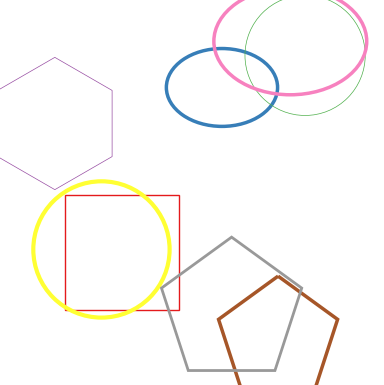[{"shape": "square", "thickness": 1, "radius": 0.74, "center": [0.317, 0.345]}, {"shape": "oval", "thickness": 2.5, "radius": 0.72, "center": [0.577, 0.773]}, {"shape": "circle", "thickness": 0.5, "radius": 0.78, "center": [0.792, 0.856]}, {"shape": "hexagon", "thickness": 0.5, "radius": 0.86, "center": [0.142, 0.679]}, {"shape": "circle", "thickness": 3, "radius": 0.88, "center": [0.264, 0.352]}, {"shape": "pentagon", "thickness": 2.5, "radius": 0.81, "center": [0.722, 0.12]}, {"shape": "oval", "thickness": 2.5, "radius": 0.99, "center": [0.754, 0.893]}, {"shape": "pentagon", "thickness": 2, "radius": 0.96, "center": [0.602, 0.193]}]